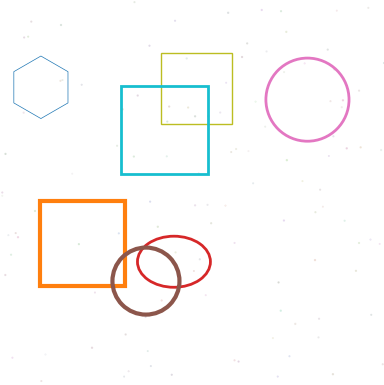[{"shape": "hexagon", "thickness": 0.5, "radius": 0.41, "center": [0.106, 0.773]}, {"shape": "square", "thickness": 3, "radius": 0.55, "center": [0.215, 0.368]}, {"shape": "oval", "thickness": 2, "radius": 0.47, "center": [0.452, 0.32]}, {"shape": "circle", "thickness": 3, "radius": 0.44, "center": [0.379, 0.27]}, {"shape": "circle", "thickness": 2, "radius": 0.54, "center": [0.799, 0.741]}, {"shape": "square", "thickness": 1, "radius": 0.46, "center": [0.51, 0.771]}, {"shape": "square", "thickness": 2, "radius": 0.57, "center": [0.427, 0.662]}]